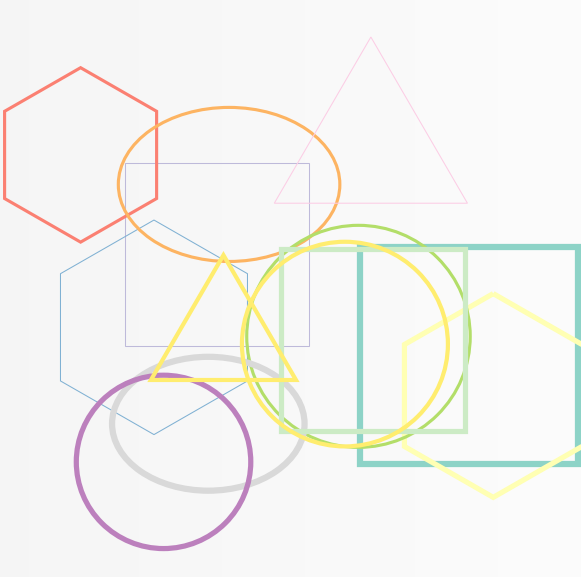[{"shape": "square", "thickness": 3, "radius": 0.94, "center": [0.807, 0.384]}, {"shape": "hexagon", "thickness": 2.5, "radius": 0.88, "center": [0.849, 0.314]}, {"shape": "square", "thickness": 0.5, "radius": 0.79, "center": [0.374, 0.558]}, {"shape": "hexagon", "thickness": 1.5, "radius": 0.76, "center": [0.139, 0.731]}, {"shape": "hexagon", "thickness": 0.5, "radius": 0.93, "center": [0.265, 0.432]}, {"shape": "oval", "thickness": 1.5, "radius": 0.95, "center": [0.394, 0.68]}, {"shape": "circle", "thickness": 1.5, "radius": 0.96, "center": [0.617, 0.417]}, {"shape": "triangle", "thickness": 0.5, "radius": 0.96, "center": [0.638, 0.743]}, {"shape": "oval", "thickness": 3, "radius": 0.83, "center": [0.358, 0.265]}, {"shape": "circle", "thickness": 2.5, "radius": 0.75, "center": [0.281, 0.199]}, {"shape": "square", "thickness": 2.5, "radius": 0.79, "center": [0.642, 0.41]}, {"shape": "triangle", "thickness": 2, "radius": 0.72, "center": [0.384, 0.413]}, {"shape": "circle", "thickness": 2, "radius": 0.89, "center": [0.593, 0.403]}]